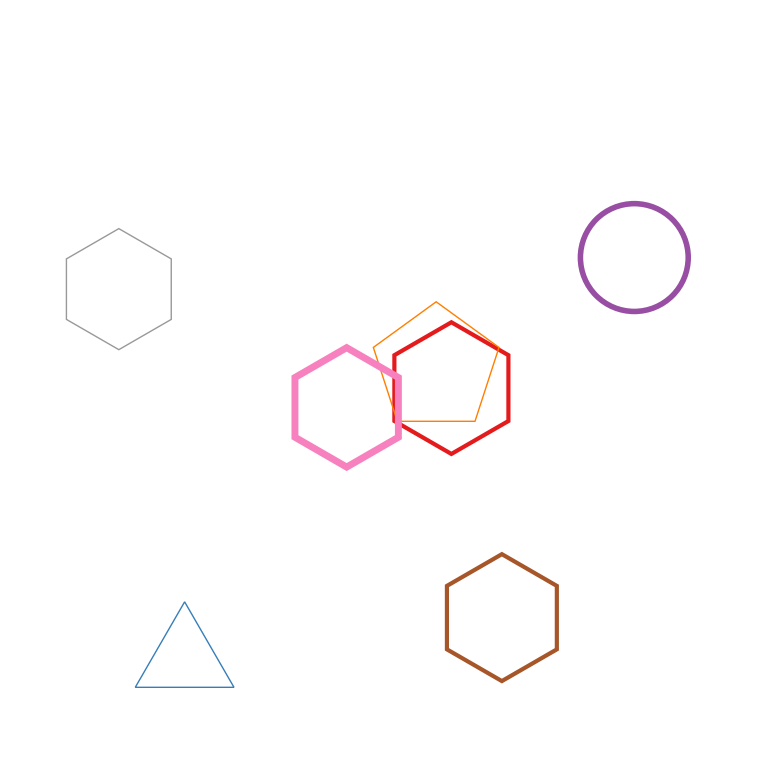[{"shape": "hexagon", "thickness": 1.5, "radius": 0.43, "center": [0.586, 0.496]}, {"shape": "triangle", "thickness": 0.5, "radius": 0.37, "center": [0.24, 0.144]}, {"shape": "circle", "thickness": 2, "radius": 0.35, "center": [0.824, 0.666]}, {"shape": "pentagon", "thickness": 0.5, "radius": 0.43, "center": [0.566, 0.522]}, {"shape": "hexagon", "thickness": 1.5, "radius": 0.41, "center": [0.652, 0.198]}, {"shape": "hexagon", "thickness": 2.5, "radius": 0.39, "center": [0.45, 0.471]}, {"shape": "hexagon", "thickness": 0.5, "radius": 0.39, "center": [0.154, 0.624]}]